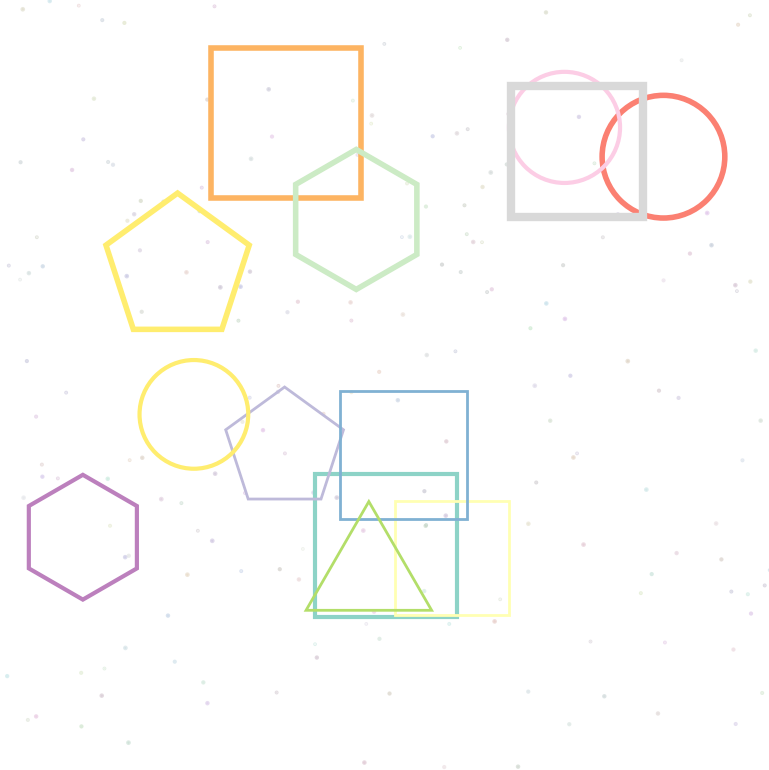[{"shape": "square", "thickness": 1.5, "radius": 0.46, "center": [0.501, 0.292]}, {"shape": "square", "thickness": 1, "radius": 0.37, "center": [0.587, 0.275]}, {"shape": "pentagon", "thickness": 1, "radius": 0.4, "center": [0.37, 0.417]}, {"shape": "circle", "thickness": 2, "radius": 0.4, "center": [0.862, 0.797]}, {"shape": "square", "thickness": 1, "radius": 0.41, "center": [0.524, 0.409]}, {"shape": "square", "thickness": 2, "radius": 0.49, "center": [0.371, 0.84]}, {"shape": "triangle", "thickness": 1, "radius": 0.47, "center": [0.479, 0.254]}, {"shape": "circle", "thickness": 1.5, "radius": 0.36, "center": [0.733, 0.835]}, {"shape": "square", "thickness": 3, "radius": 0.43, "center": [0.749, 0.803]}, {"shape": "hexagon", "thickness": 1.5, "radius": 0.41, "center": [0.108, 0.302]}, {"shape": "hexagon", "thickness": 2, "radius": 0.45, "center": [0.463, 0.715]}, {"shape": "pentagon", "thickness": 2, "radius": 0.49, "center": [0.231, 0.651]}, {"shape": "circle", "thickness": 1.5, "radius": 0.35, "center": [0.252, 0.462]}]